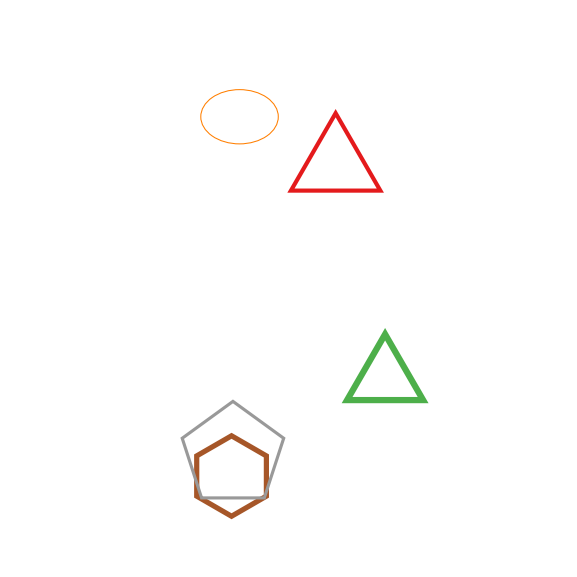[{"shape": "triangle", "thickness": 2, "radius": 0.45, "center": [0.581, 0.714]}, {"shape": "triangle", "thickness": 3, "radius": 0.38, "center": [0.667, 0.344]}, {"shape": "oval", "thickness": 0.5, "radius": 0.34, "center": [0.415, 0.797]}, {"shape": "hexagon", "thickness": 2.5, "radius": 0.35, "center": [0.401, 0.175]}, {"shape": "pentagon", "thickness": 1.5, "radius": 0.46, "center": [0.403, 0.212]}]